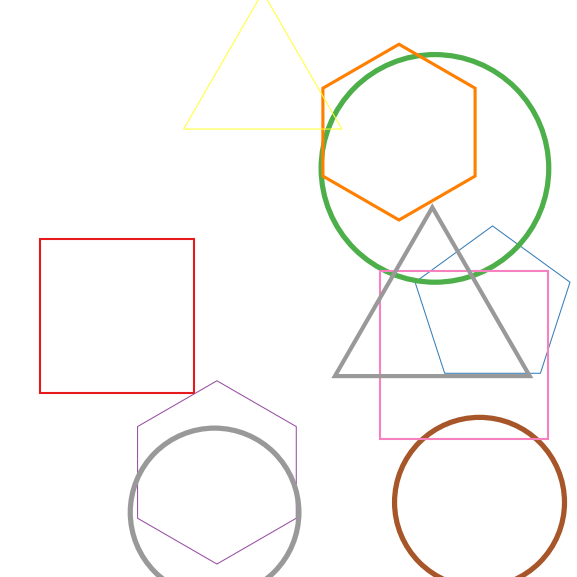[{"shape": "square", "thickness": 1, "radius": 0.67, "center": [0.203, 0.452]}, {"shape": "pentagon", "thickness": 0.5, "radius": 0.71, "center": [0.853, 0.467]}, {"shape": "circle", "thickness": 2.5, "radius": 0.99, "center": [0.753, 0.708]}, {"shape": "hexagon", "thickness": 0.5, "radius": 0.79, "center": [0.376, 0.181]}, {"shape": "hexagon", "thickness": 1.5, "radius": 0.76, "center": [0.691, 0.77]}, {"shape": "triangle", "thickness": 0.5, "radius": 0.79, "center": [0.455, 0.855]}, {"shape": "circle", "thickness": 2.5, "radius": 0.74, "center": [0.83, 0.129]}, {"shape": "square", "thickness": 1, "radius": 0.73, "center": [0.803, 0.385]}, {"shape": "circle", "thickness": 2.5, "radius": 0.73, "center": [0.372, 0.112]}, {"shape": "triangle", "thickness": 2, "radius": 0.97, "center": [0.749, 0.445]}]